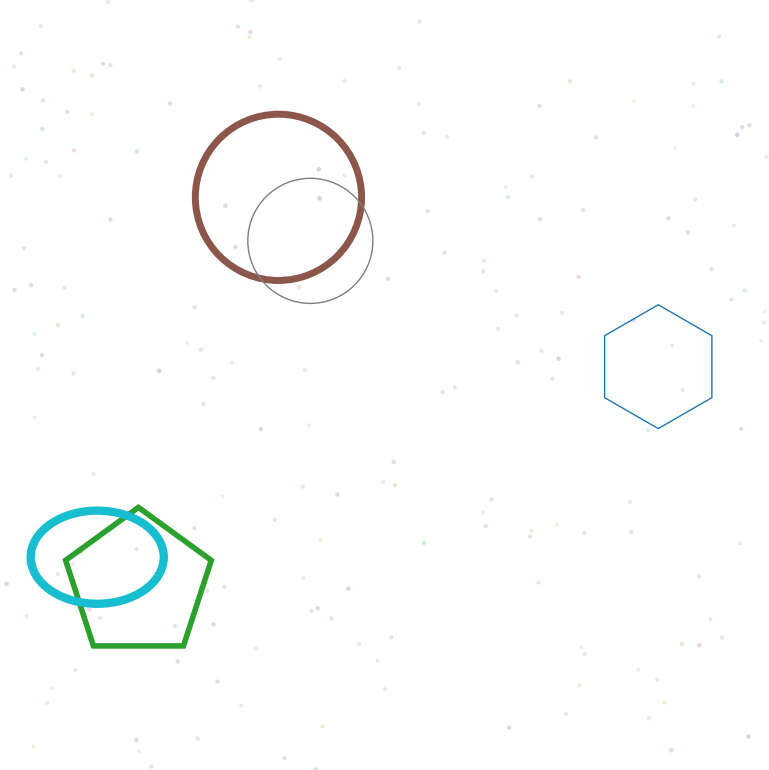[{"shape": "hexagon", "thickness": 0.5, "radius": 0.4, "center": [0.855, 0.524]}, {"shape": "pentagon", "thickness": 2, "radius": 0.5, "center": [0.18, 0.242]}, {"shape": "circle", "thickness": 2.5, "radius": 0.54, "center": [0.362, 0.744]}, {"shape": "circle", "thickness": 0.5, "radius": 0.41, "center": [0.403, 0.687]}, {"shape": "oval", "thickness": 3, "radius": 0.43, "center": [0.126, 0.276]}]